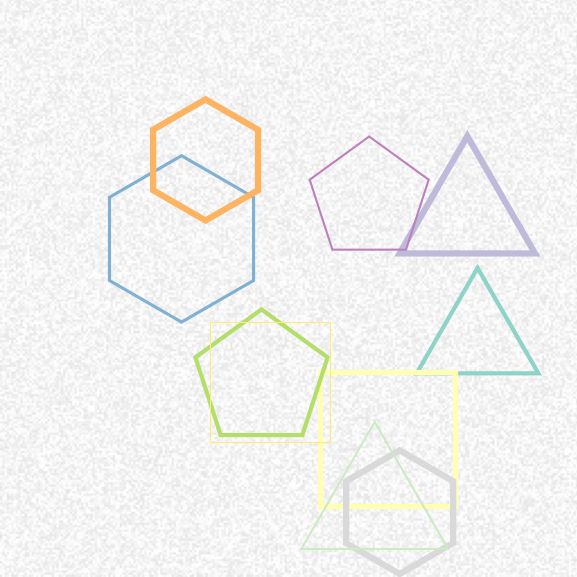[{"shape": "triangle", "thickness": 2, "radius": 0.61, "center": [0.827, 0.414]}, {"shape": "square", "thickness": 2.5, "radius": 0.58, "center": [0.671, 0.238]}, {"shape": "triangle", "thickness": 3, "radius": 0.68, "center": [0.809, 0.628]}, {"shape": "hexagon", "thickness": 1.5, "radius": 0.72, "center": [0.314, 0.585]}, {"shape": "hexagon", "thickness": 3, "radius": 0.52, "center": [0.356, 0.722]}, {"shape": "pentagon", "thickness": 2, "radius": 0.6, "center": [0.453, 0.343]}, {"shape": "hexagon", "thickness": 3, "radius": 0.54, "center": [0.692, 0.112]}, {"shape": "pentagon", "thickness": 1, "radius": 0.54, "center": [0.639, 0.654]}, {"shape": "triangle", "thickness": 1, "radius": 0.73, "center": [0.649, 0.122]}, {"shape": "square", "thickness": 0.5, "radius": 0.52, "center": [0.467, 0.338]}]